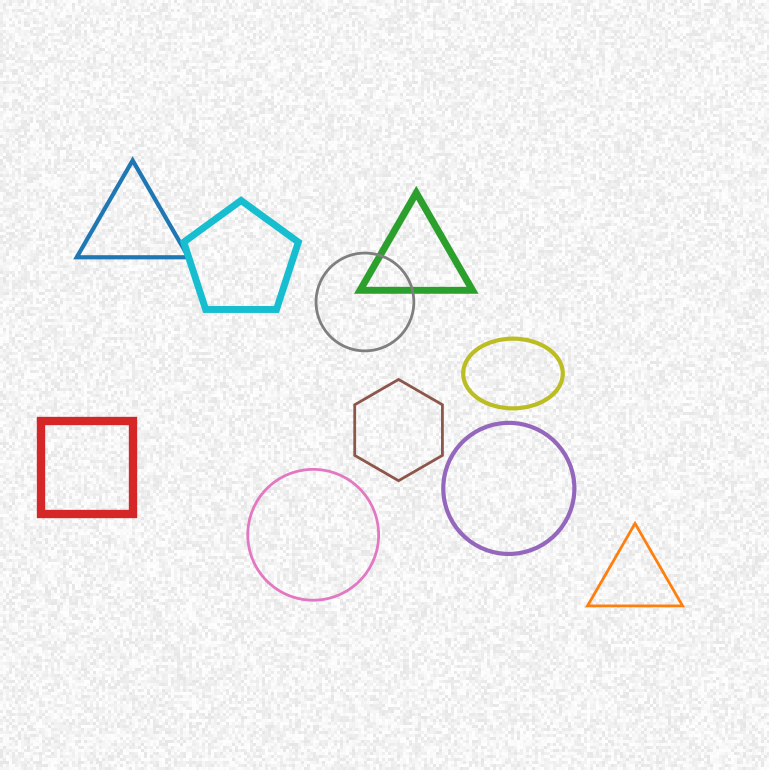[{"shape": "triangle", "thickness": 1.5, "radius": 0.42, "center": [0.172, 0.708]}, {"shape": "triangle", "thickness": 1, "radius": 0.36, "center": [0.825, 0.249]}, {"shape": "triangle", "thickness": 2.5, "radius": 0.42, "center": [0.541, 0.665]}, {"shape": "square", "thickness": 3, "radius": 0.3, "center": [0.113, 0.393]}, {"shape": "circle", "thickness": 1.5, "radius": 0.43, "center": [0.661, 0.366]}, {"shape": "hexagon", "thickness": 1, "radius": 0.33, "center": [0.518, 0.441]}, {"shape": "circle", "thickness": 1, "radius": 0.42, "center": [0.407, 0.305]}, {"shape": "circle", "thickness": 1, "radius": 0.32, "center": [0.474, 0.608]}, {"shape": "oval", "thickness": 1.5, "radius": 0.32, "center": [0.666, 0.515]}, {"shape": "pentagon", "thickness": 2.5, "radius": 0.39, "center": [0.313, 0.661]}]